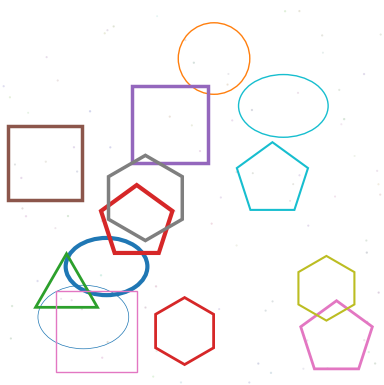[{"shape": "oval", "thickness": 3, "radius": 0.53, "center": [0.277, 0.308]}, {"shape": "oval", "thickness": 0.5, "radius": 0.59, "center": [0.216, 0.177]}, {"shape": "circle", "thickness": 1, "radius": 0.46, "center": [0.556, 0.848]}, {"shape": "triangle", "thickness": 2, "radius": 0.46, "center": [0.173, 0.248]}, {"shape": "pentagon", "thickness": 3, "radius": 0.49, "center": [0.355, 0.422]}, {"shape": "hexagon", "thickness": 2, "radius": 0.43, "center": [0.479, 0.14]}, {"shape": "square", "thickness": 2.5, "radius": 0.5, "center": [0.442, 0.676]}, {"shape": "square", "thickness": 2.5, "radius": 0.48, "center": [0.117, 0.577]}, {"shape": "pentagon", "thickness": 2, "radius": 0.49, "center": [0.874, 0.121]}, {"shape": "square", "thickness": 1, "radius": 0.53, "center": [0.251, 0.138]}, {"shape": "hexagon", "thickness": 2.5, "radius": 0.55, "center": [0.378, 0.486]}, {"shape": "hexagon", "thickness": 1.5, "radius": 0.42, "center": [0.848, 0.251]}, {"shape": "pentagon", "thickness": 1.5, "radius": 0.49, "center": [0.708, 0.533]}, {"shape": "oval", "thickness": 1, "radius": 0.58, "center": [0.736, 0.725]}]